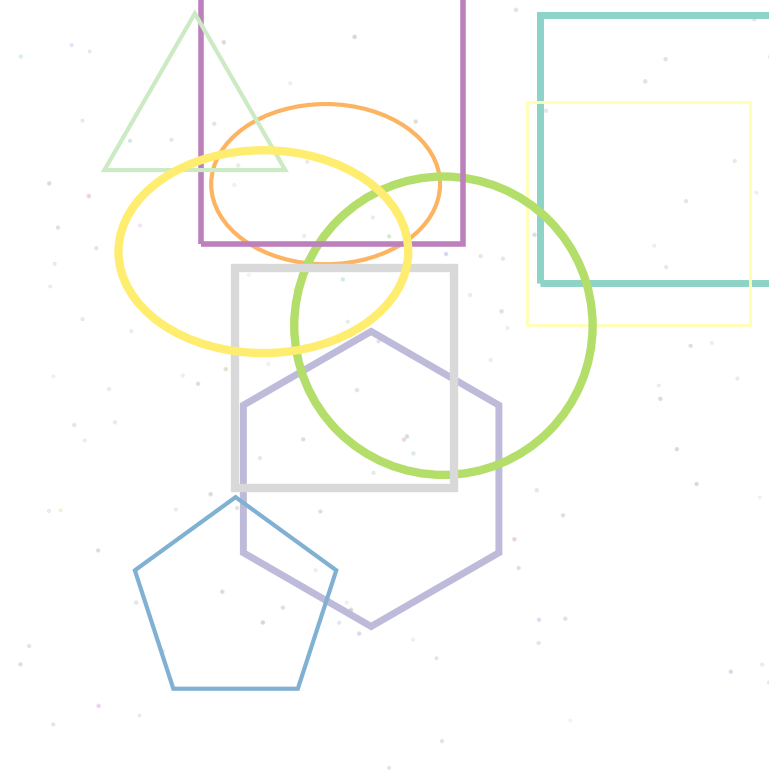[{"shape": "square", "thickness": 2.5, "radius": 0.87, "center": [0.875, 0.806]}, {"shape": "square", "thickness": 1, "radius": 0.73, "center": [0.829, 0.723]}, {"shape": "hexagon", "thickness": 2.5, "radius": 0.96, "center": [0.482, 0.378]}, {"shape": "pentagon", "thickness": 1.5, "radius": 0.69, "center": [0.306, 0.217]}, {"shape": "oval", "thickness": 1.5, "radius": 0.74, "center": [0.423, 0.761]}, {"shape": "circle", "thickness": 3, "radius": 0.97, "center": [0.576, 0.577]}, {"shape": "square", "thickness": 3, "radius": 0.71, "center": [0.448, 0.509]}, {"shape": "square", "thickness": 2, "radius": 0.85, "center": [0.431, 0.853]}, {"shape": "triangle", "thickness": 1.5, "radius": 0.68, "center": [0.253, 0.847]}, {"shape": "oval", "thickness": 3, "radius": 0.94, "center": [0.342, 0.673]}]